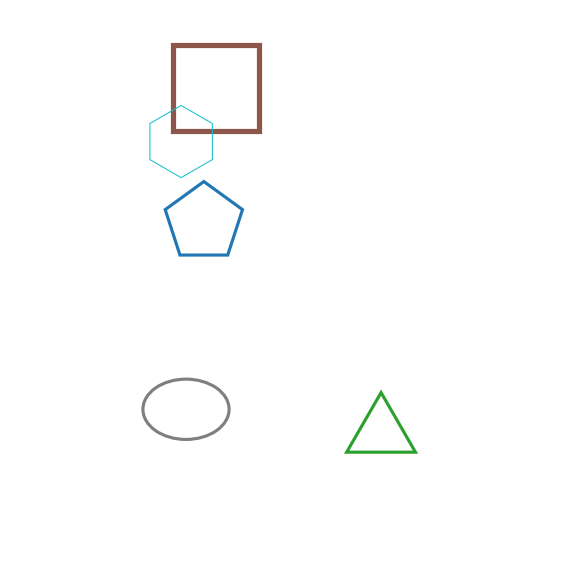[{"shape": "pentagon", "thickness": 1.5, "radius": 0.35, "center": [0.353, 0.614]}, {"shape": "triangle", "thickness": 1.5, "radius": 0.34, "center": [0.66, 0.251]}, {"shape": "square", "thickness": 2.5, "radius": 0.37, "center": [0.374, 0.847]}, {"shape": "oval", "thickness": 1.5, "radius": 0.37, "center": [0.322, 0.29]}, {"shape": "hexagon", "thickness": 0.5, "radius": 0.31, "center": [0.314, 0.754]}]